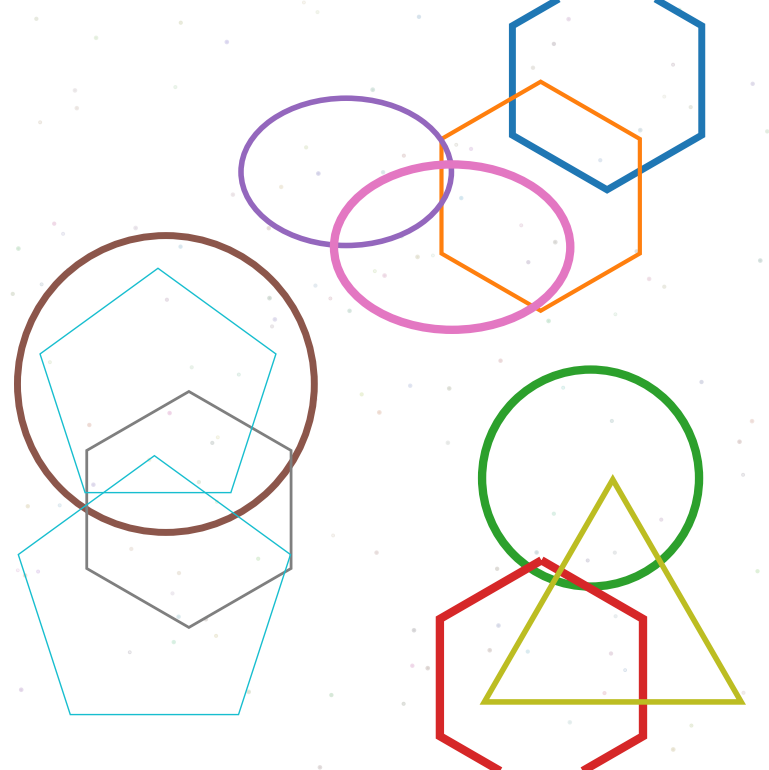[{"shape": "hexagon", "thickness": 2.5, "radius": 0.71, "center": [0.788, 0.896]}, {"shape": "hexagon", "thickness": 1.5, "radius": 0.74, "center": [0.702, 0.745]}, {"shape": "circle", "thickness": 3, "radius": 0.7, "center": [0.767, 0.379]}, {"shape": "hexagon", "thickness": 3, "radius": 0.76, "center": [0.703, 0.12]}, {"shape": "oval", "thickness": 2, "radius": 0.68, "center": [0.45, 0.777]}, {"shape": "circle", "thickness": 2.5, "radius": 0.96, "center": [0.215, 0.501]}, {"shape": "oval", "thickness": 3, "radius": 0.77, "center": [0.587, 0.679]}, {"shape": "hexagon", "thickness": 1, "radius": 0.77, "center": [0.245, 0.338]}, {"shape": "triangle", "thickness": 2, "radius": 0.96, "center": [0.796, 0.185]}, {"shape": "pentagon", "thickness": 0.5, "radius": 0.93, "center": [0.201, 0.222]}, {"shape": "pentagon", "thickness": 0.5, "radius": 0.81, "center": [0.205, 0.491]}]